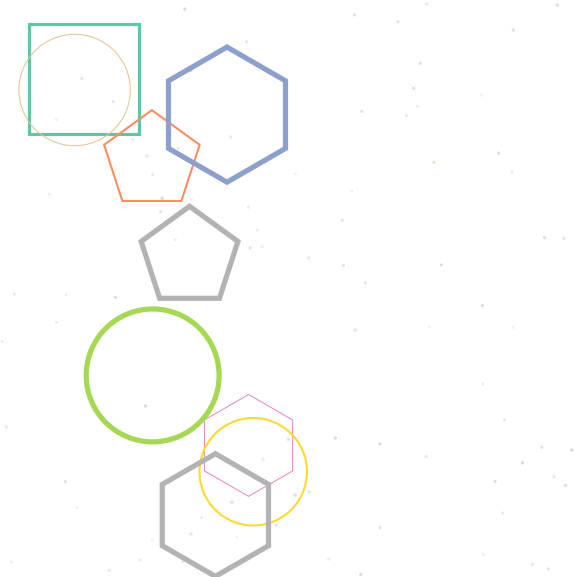[{"shape": "square", "thickness": 1.5, "radius": 0.48, "center": [0.145, 0.862]}, {"shape": "pentagon", "thickness": 1, "radius": 0.43, "center": [0.263, 0.721]}, {"shape": "hexagon", "thickness": 2.5, "radius": 0.58, "center": [0.393, 0.801]}, {"shape": "hexagon", "thickness": 0.5, "radius": 0.44, "center": [0.43, 0.228]}, {"shape": "circle", "thickness": 2.5, "radius": 0.58, "center": [0.264, 0.349]}, {"shape": "circle", "thickness": 1, "radius": 0.47, "center": [0.439, 0.182]}, {"shape": "circle", "thickness": 0.5, "radius": 0.48, "center": [0.129, 0.843]}, {"shape": "pentagon", "thickness": 2.5, "radius": 0.44, "center": [0.328, 0.554]}, {"shape": "hexagon", "thickness": 2.5, "radius": 0.53, "center": [0.373, 0.107]}]